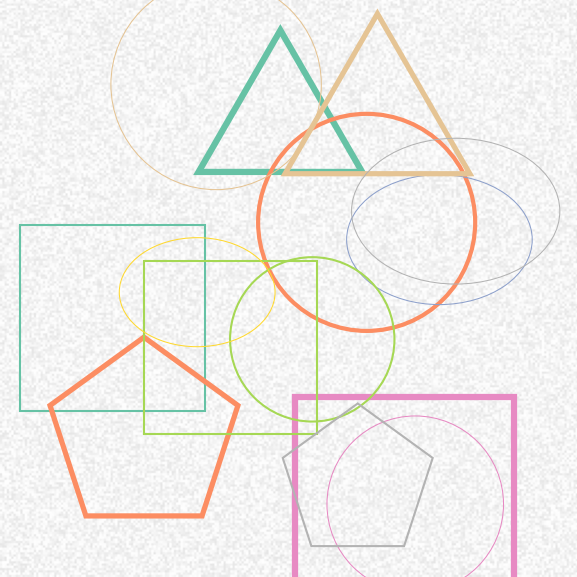[{"shape": "triangle", "thickness": 3, "radius": 0.82, "center": [0.485, 0.783]}, {"shape": "square", "thickness": 1, "radius": 0.8, "center": [0.194, 0.449]}, {"shape": "pentagon", "thickness": 2.5, "radius": 0.86, "center": [0.249, 0.244]}, {"shape": "circle", "thickness": 2, "radius": 0.94, "center": [0.635, 0.614]}, {"shape": "oval", "thickness": 0.5, "radius": 0.8, "center": [0.761, 0.584]}, {"shape": "circle", "thickness": 0.5, "radius": 0.76, "center": [0.719, 0.126]}, {"shape": "square", "thickness": 3, "radius": 0.95, "center": [0.701, 0.122]}, {"shape": "circle", "thickness": 1, "radius": 0.71, "center": [0.541, 0.412]}, {"shape": "square", "thickness": 1, "radius": 0.75, "center": [0.399, 0.397]}, {"shape": "oval", "thickness": 0.5, "radius": 0.67, "center": [0.341, 0.493]}, {"shape": "triangle", "thickness": 2.5, "radius": 0.92, "center": [0.654, 0.791]}, {"shape": "circle", "thickness": 0.5, "radius": 0.91, "center": [0.374, 0.853]}, {"shape": "pentagon", "thickness": 1, "radius": 0.68, "center": [0.619, 0.164]}, {"shape": "oval", "thickness": 0.5, "radius": 0.9, "center": [0.789, 0.633]}]